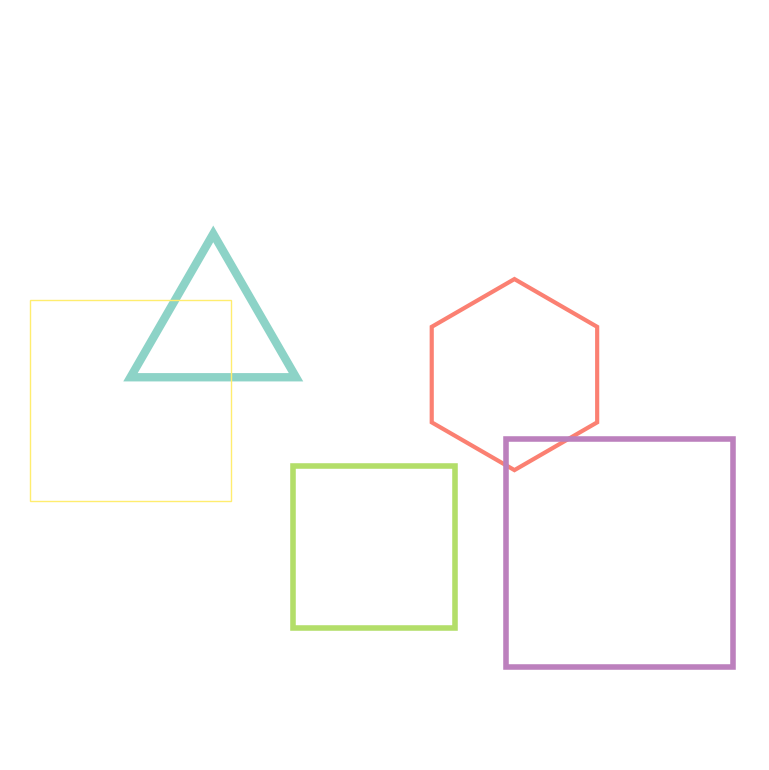[{"shape": "triangle", "thickness": 3, "radius": 0.62, "center": [0.277, 0.572]}, {"shape": "hexagon", "thickness": 1.5, "radius": 0.62, "center": [0.668, 0.514]}, {"shape": "square", "thickness": 2, "radius": 0.53, "center": [0.486, 0.289]}, {"shape": "square", "thickness": 2, "radius": 0.74, "center": [0.805, 0.282]}, {"shape": "square", "thickness": 0.5, "radius": 0.65, "center": [0.17, 0.48]}]